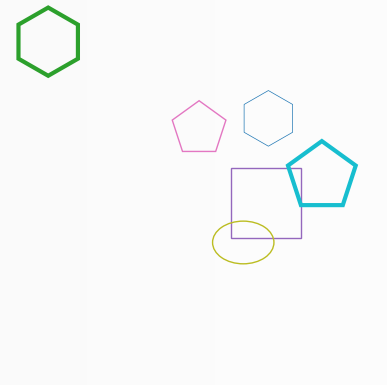[{"shape": "hexagon", "thickness": 0.5, "radius": 0.36, "center": [0.693, 0.693]}, {"shape": "hexagon", "thickness": 3, "radius": 0.44, "center": [0.124, 0.892]}, {"shape": "square", "thickness": 1, "radius": 0.45, "center": [0.686, 0.473]}, {"shape": "pentagon", "thickness": 1, "radius": 0.36, "center": [0.514, 0.666]}, {"shape": "oval", "thickness": 1, "radius": 0.4, "center": [0.628, 0.37]}, {"shape": "pentagon", "thickness": 3, "radius": 0.46, "center": [0.831, 0.542]}]